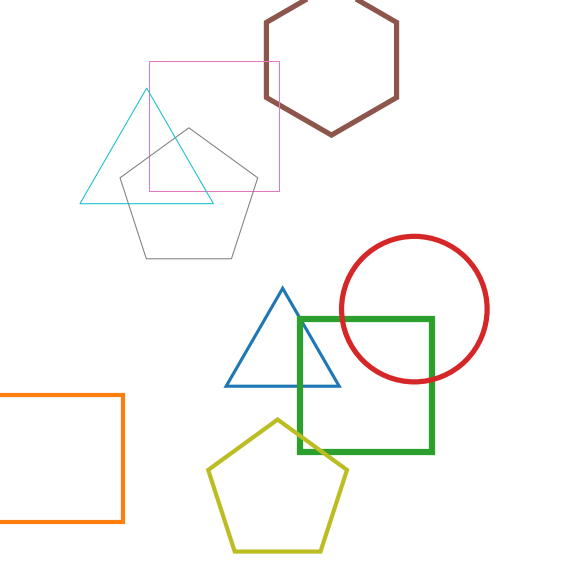[{"shape": "triangle", "thickness": 1.5, "radius": 0.57, "center": [0.489, 0.387]}, {"shape": "square", "thickness": 2, "radius": 0.55, "center": [0.103, 0.205]}, {"shape": "square", "thickness": 3, "radius": 0.57, "center": [0.634, 0.332]}, {"shape": "circle", "thickness": 2.5, "radius": 0.63, "center": [0.717, 0.464]}, {"shape": "hexagon", "thickness": 2.5, "radius": 0.65, "center": [0.574, 0.895]}, {"shape": "square", "thickness": 0.5, "radius": 0.56, "center": [0.371, 0.781]}, {"shape": "pentagon", "thickness": 0.5, "radius": 0.63, "center": [0.327, 0.652]}, {"shape": "pentagon", "thickness": 2, "radius": 0.63, "center": [0.481, 0.146]}, {"shape": "triangle", "thickness": 0.5, "radius": 0.67, "center": [0.254, 0.713]}]